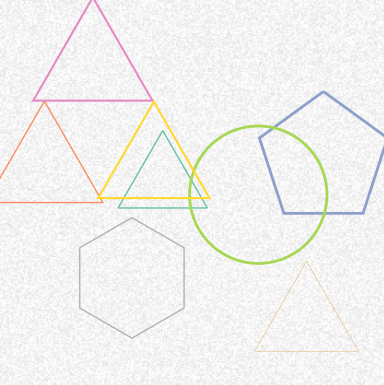[{"shape": "triangle", "thickness": 1, "radius": 0.67, "center": [0.423, 0.527]}, {"shape": "triangle", "thickness": 1, "radius": 0.88, "center": [0.115, 0.562]}, {"shape": "pentagon", "thickness": 2, "radius": 0.87, "center": [0.84, 0.587]}, {"shape": "triangle", "thickness": 1.5, "radius": 0.9, "center": [0.241, 0.828]}, {"shape": "circle", "thickness": 2, "radius": 0.89, "center": [0.671, 0.494]}, {"shape": "triangle", "thickness": 1.5, "radius": 0.84, "center": [0.4, 0.569]}, {"shape": "triangle", "thickness": 0.5, "radius": 0.78, "center": [0.796, 0.166]}, {"shape": "hexagon", "thickness": 1, "radius": 0.78, "center": [0.343, 0.278]}]